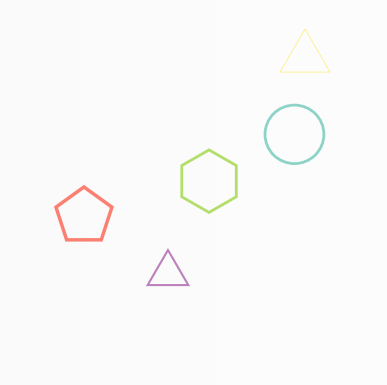[{"shape": "circle", "thickness": 2, "radius": 0.38, "center": [0.76, 0.651]}, {"shape": "pentagon", "thickness": 2.5, "radius": 0.38, "center": [0.217, 0.438]}, {"shape": "hexagon", "thickness": 2, "radius": 0.41, "center": [0.539, 0.529]}, {"shape": "triangle", "thickness": 1.5, "radius": 0.3, "center": [0.433, 0.29]}, {"shape": "triangle", "thickness": 0.5, "radius": 0.37, "center": [0.787, 0.85]}]